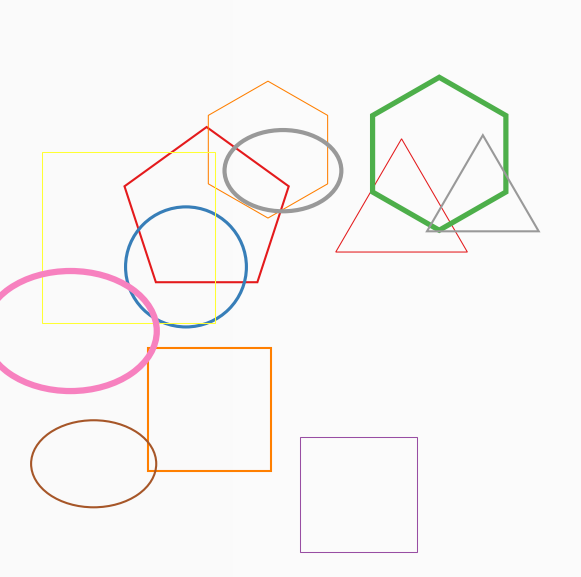[{"shape": "pentagon", "thickness": 1, "radius": 0.74, "center": [0.355, 0.631]}, {"shape": "triangle", "thickness": 0.5, "radius": 0.65, "center": [0.691, 0.628]}, {"shape": "circle", "thickness": 1.5, "radius": 0.52, "center": [0.32, 0.537]}, {"shape": "hexagon", "thickness": 2.5, "radius": 0.66, "center": [0.756, 0.733]}, {"shape": "square", "thickness": 0.5, "radius": 0.5, "center": [0.616, 0.143]}, {"shape": "square", "thickness": 1, "radius": 0.53, "center": [0.361, 0.291]}, {"shape": "hexagon", "thickness": 0.5, "radius": 0.59, "center": [0.461, 0.74]}, {"shape": "square", "thickness": 0.5, "radius": 0.74, "center": [0.221, 0.588]}, {"shape": "oval", "thickness": 1, "radius": 0.54, "center": [0.161, 0.196]}, {"shape": "oval", "thickness": 3, "radius": 0.74, "center": [0.121, 0.426]}, {"shape": "oval", "thickness": 2, "radius": 0.5, "center": [0.487, 0.704]}, {"shape": "triangle", "thickness": 1, "radius": 0.55, "center": [0.831, 0.654]}]